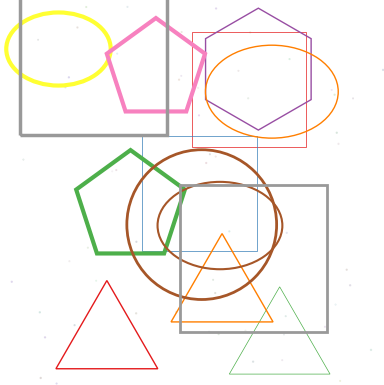[{"shape": "square", "thickness": 0.5, "radius": 0.74, "center": [0.647, 0.767]}, {"shape": "triangle", "thickness": 1, "radius": 0.76, "center": [0.278, 0.119]}, {"shape": "square", "thickness": 0.5, "radius": 0.75, "center": [0.517, 0.497]}, {"shape": "triangle", "thickness": 0.5, "radius": 0.76, "center": [0.726, 0.104]}, {"shape": "pentagon", "thickness": 3, "radius": 0.74, "center": [0.339, 0.462]}, {"shape": "hexagon", "thickness": 1, "radius": 0.79, "center": [0.671, 0.82]}, {"shape": "oval", "thickness": 1, "radius": 0.86, "center": [0.706, 0.762]}, {"shape": "triangle", "thickness": 1, "radius": 0.76, "center": [0.577, 0.24]}, {"shape": "oval", "thickness": 3, "radius": 0.68, "center": [0.152, 0.873]}, {"shape": "circle", "thickness": 2, "radius": 0.97, "center": [0.524, 0.417]}, {"shape": "oval", "thickness": 1.5, "radius": 0.81, "center": [0.571, 0.414]}, {"shape": "pentagon", "thickness": 3, "radius": 0.67, "center": [0.405, 0.819]}, {"shape": "square", "thickness": 2, "radius": 0.95, "center": [0.659, 0.328]}, {"shape": "square", "thickness": 2.5, "radius": 0.96, "center": [0.242, 0.841]}]